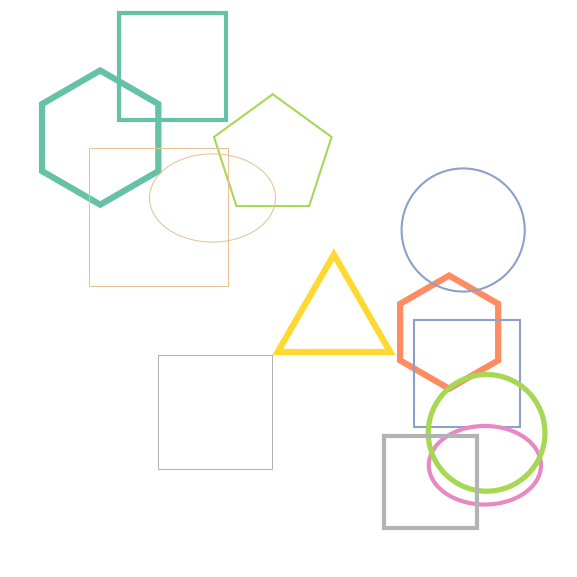[{"shape": "hexagon", "thickness": 3, "radius": 0.58, "center": [0.174, 0.761]}, {"shape": "square", "thickness": 2, "radius": 0.46, "center": [0.298, 0.884]}, {"shape": "hexagon", "thickness": 3, "radius": 0.49, "center": [0.778, 0.424]}, {"shape": "square", "thickness": 1, "radius": 0.46, "center": [0.809, 0.353]}, {"shape": "circle", "thickness": 1, "radius": 0.53, "center": [0.802, 0.601]}, {"shape": "oval", "thickness": 2, "radius": 0.49, "center": [0.84, 0.194]}, {"shape": "circle", "thickness": 2.5, "radius": 0.51, "center": [0.843, 0.25]}, {"shape": "pentagon", "thickness": 1, "radius": 0.54, "center": [0.472, 0.729]}, {"shape": "triangle", "thickness": 3, "radius": 0.56, "center": [0.578, 0.446]}, {"shape": "oval", "thickness": 0.5, "radius": 0.55, "center": [0.368, 0.656]}, {"shape": "square", "thickness": 0.5, "radius": 0.6, "center": [0.274, 0.624]}, {"shape": "square", "thickness": 2, "radius": 0.4, "center": [0.745, 0.165]}, {"shape": "square", "thickness": 0.5, "radius": 0.49, "center": [0.372, 0.286]}]